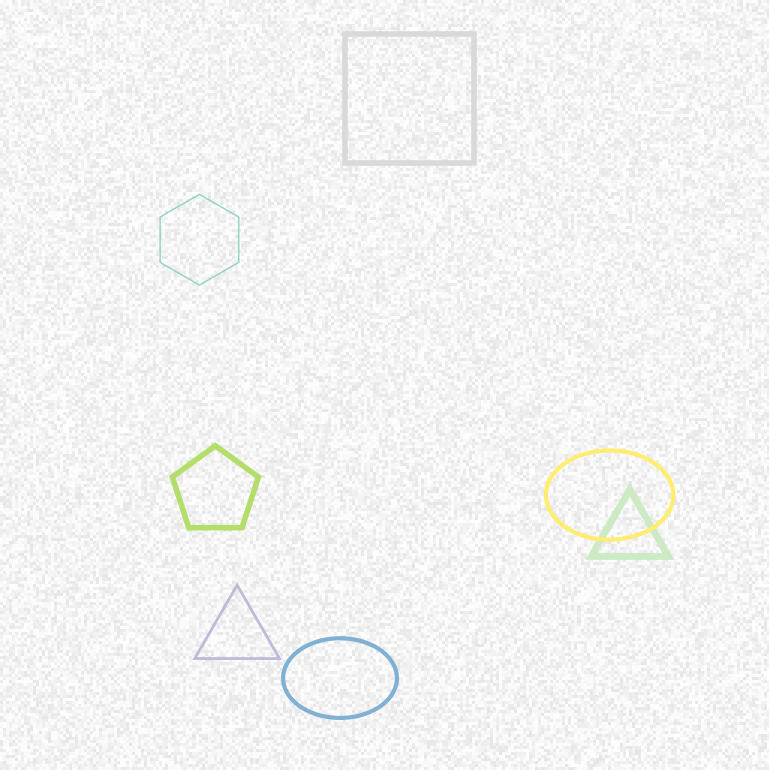[{"shape": "hexagon", "thickness": 0.5, "radius": 0.29, "center": [0.259, 0.689]}, {"shape": "triangle", "thickness": 1, "radius": 0.32, "center": [0.308, 0.177]}, {"shape": "oval", "thickness": 1.5, "radius": 0.37, "center": [0.442, 0.119]}, {"shape": "pentagon", "thickness": 2, "radius": 0.29, "center": [0.28, 0.362]}, {"shape": "square", "thickness": 2, "radius": 0.42, "center": [0.532, 0.872]}, {"shape": "triangle", "thickness": 2.5, "radius": 0.29, "center": [0.818, 0.306]}, {"shape": "oval", "thickness": 1.5, "radius": 0.41, "center": [0.792, 0.357]}]